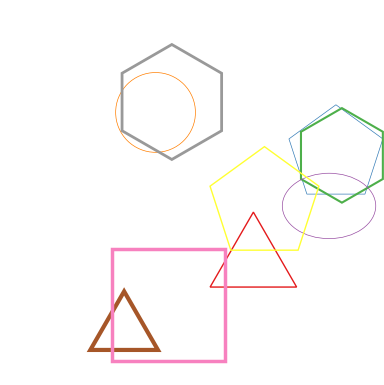[{"shape": "triangle", "thickness": 1, "radius": 0.65, "center": [0.658, 0.319]}, {"shape": "pentagon", "thickness": 0.5, "radius": 0.64, "center": [0.873, 0.6]}, {"shape": "hexagon", "thickness": 1.5, "radius": 0.61, "center": [0.888, 0.596]}, {"shape": "oval", "thickness": 0.5, "radius": 0.61, "center": [0.855, 0.465]}, {"shape": "circle", "thickness": 0.5, "radius": 0.52, "center": [0.404, 0.708]}, {"shape": "pentagon", "thickness": 1, "radius": 0.74, "center": [0.687, 0.47]}, {"shape": "triangle", "thickness": 3, "radius": 0.51, "center": [0.322, 0.142]}, {"shape": "square", "thickness": 2.5, "radius": 0.73, "center": [0.438, 0.208]}, {"shape": "hexagon", "thickness": 2, "radius": 0.75, "center": [0.446, 0.735]}]